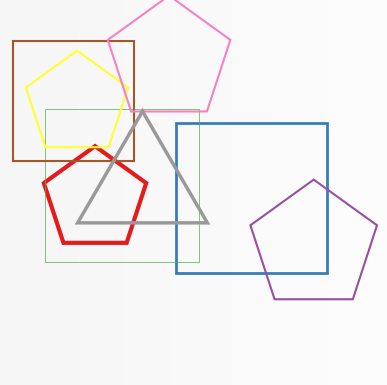[{"shape": "pentagon", "thickness": 3, "radius": 0.69, "center": [0.245, 0.482]}, {"shape": "square", "thickness": 2, "radius": 0.98, "center": [0.649, 0.485]}, {"shape": "square", "thickness": 0.5, "radius": 1.0, "center": [0.315, 0.518]}, {"shape": "pentagon", "thickness": 1.5, "radius": 0.86, "center": [0.81, 0.362]}, {"shape": "pentagon", "thickness": 1.5, "radius": 0.69, "center": [0.199, 0.73]}, {"shape": "square", "thickness": 1.5, "radius": 0.78, "center": [0.189, 0.738]}, {"shape": "pentagon", "thickness": 1.5, "radius": 0.83, "center": [0.436, 0.845]}, {"shape": "triangle", "thickness": 2.5, "radius": 0.97, "center": [0.368, 0.518]}]